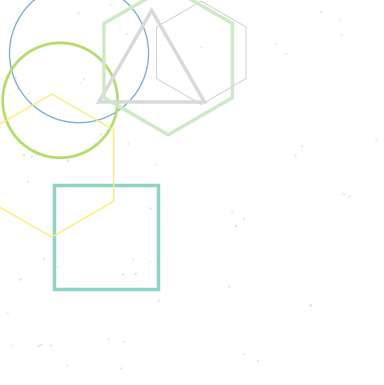[{"shape": "square", "thickness": 2.5, "radius": 0.68, "center": [0.275, 0.384]}, {"shape": "hexagon", "thickness": 0.5, "radius": 0.67, "center": [0.523, 0.863]}, {"shape": "circle", "thickness": 1, "radius": 0.9, "center": [0.205, 0.862]}, {"shape": "circle", "thickness": 2, "radius": 0.75, "center": [0.156, 0.739]}, {"shape": "triangle", "thickness": 2.5, "radius": 0.79, "center": [0.394, 0.814]}, {"shape": "hexagon", "thickness": 2.5, "radius": 0.96, "center": [0.437, 0.843]}, {"shape": "hexagon", "thickness": 1, "radius": 0.93, "center": [0.134, 0.57]}]